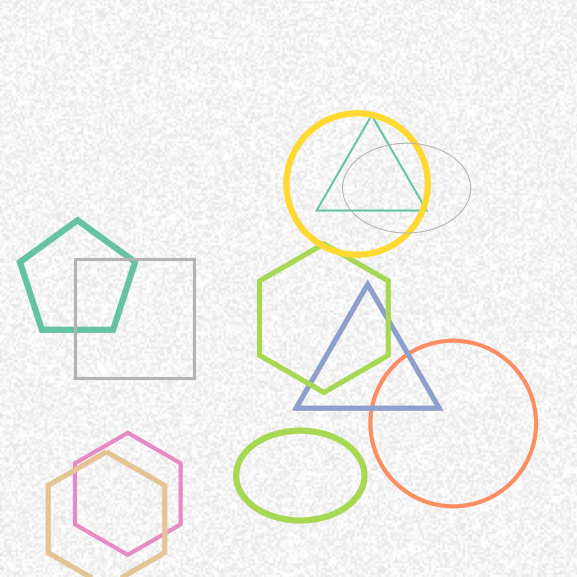[{"shape": "triangle", "thickness": 1, "radius": 0.55, "center": [0.644, 0.69]}, {"shape": "pentagon", "thickness": 3, "radius": 0.52, "center": [0.134, 0.513]}, {"shape": "circle", "thickness": 2, "radius": 0.72, "center": [0.785, 0.266]}, {"shape": "triangle", "thickness": 2.5, "radius": 0.72, "center": [0.637, 0.364]}, {"shape": "hexagon", "thickness": 2, "radius": 0.53, "center": [0.221, 0.144]}, {"shape": "hexagon", "thickness": 2.5, "radius": 0.64, "center": [0.561, 0.448]}, {"shape": "oval", "thickness": 3, "radius": 0.56, "center": [0.52, 0.176]}, {"shape": "circle", "thickness": 3, "radius": 0.61, "center": [0.618, 0.68]}, {"shape": "hexagon", "thickness": 2.5, "radius": 0.58, "center": [0.184, 0.1]}, {"shape": "square", "thickness": 1.5, "radius": 0.52, "center": [0.233, 0.447]}, {"shape": "oval", "thickness": 0.5, "radius": 0.56, "center": [0.704, 0.673]}]